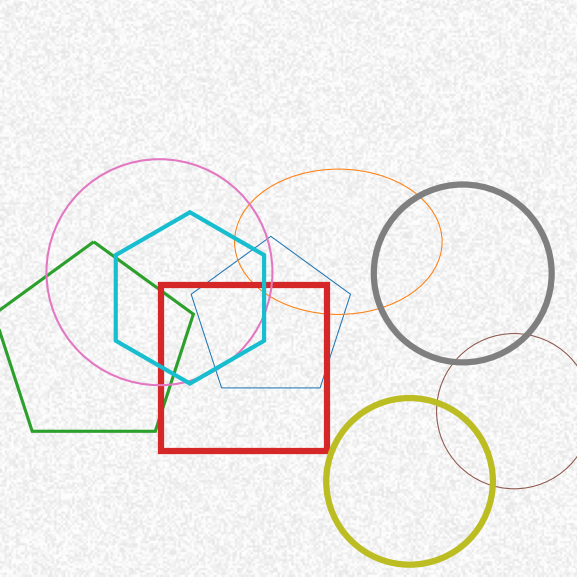[{"shape": "pentagon", "thickness": 0.5, "radius": 0.73, "center": [0.469, 0.445]}, {"shape": "oval", "thickness": 0.5, "radius": 0.9, "center": [0.586, 0.58]}, {"shape": "pentagon", "thickness": 1.5, "radius": 0.91, "center": [0.162, 0.399]}, {"shape": "square", "thickness": 3, "radius": 0.72, "center": [0.423, 0.362]}, {"shape": "circle", "thickness": 0.5, "radius": 0.67, "center": [0.89, 0.287]}, {"shape": "circle", "thickness": 1, "radius": 0.98, "center": [0.276, 0.528]}, {"shape": "circle", "thickness": 3, "radius": 0.77, "center": [0.801, 0.526]}, {"shape": "circle", "thickness": 3, "radius": 0.72, "center": [0.709, 0.166]}, {"shape": "hexagon", "thickness": 2, "radius": 0.74, "center": [0.329, 0.483]}]